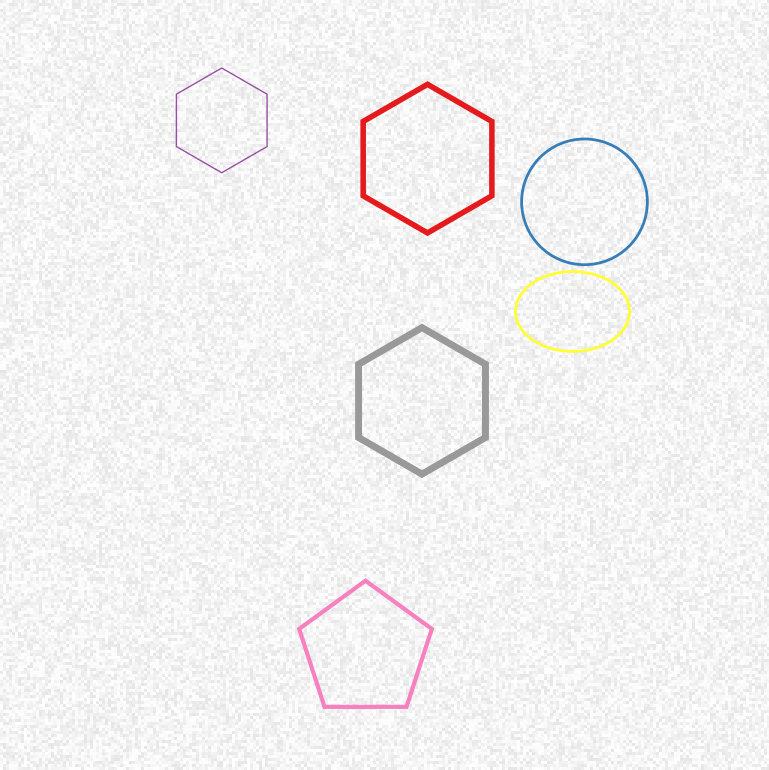[{"shape": "hexagon", "thickness": 2, "radius": 0.48, "center": [0.555, 0.794]}, {"shape": "circle", "thickness": 1, "radius": 0.41, "center": [0.759, 0.738]}, {"shape": "hexagon", "thickness": 0.5, "radius": 0.34, "center": [0.288, 0.844]}, {"shape": "oval", "thickness": 1, "radius": 0.37, "center": [0.744, 0.595]}, {"shape": "pentagon", "thickness": 1.5, "radius": 0.45, "center": [0.475, 0.155]}, {"shape": "hexagon", "thickness": 2.5, "radius": 0.48, "center": [0.548, 0.479]}]